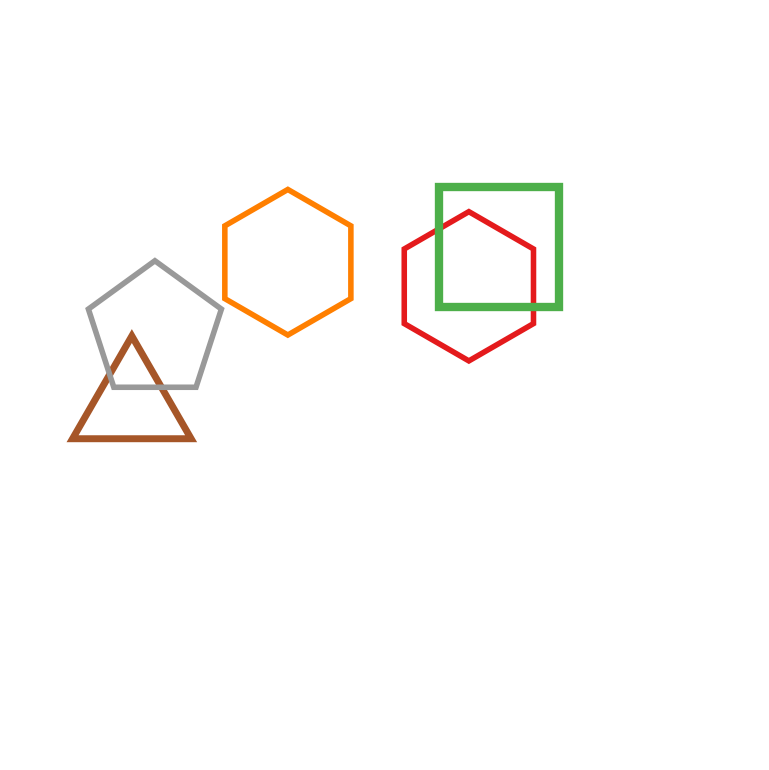[{"shape": "hexagon", "thickness": 2, "radius": 0.48, "center": [0.609, 0.628]}, {"shape": "square", "thickness": 3, "radius": 0.39, "center": [0.648, 0.679]}, {"shape": "hexagon", "thickness": 2, "radius": 0.47, "center": [0.374, 0.659]}, {"shape": "triangle", "thickness": 2.5, "radius": 0.44, "center": [0.171, 0.475]}, {"shape": "pentagon", "thickness": 2, "radius": 0.45, "center": [0.201, 0.571]}]